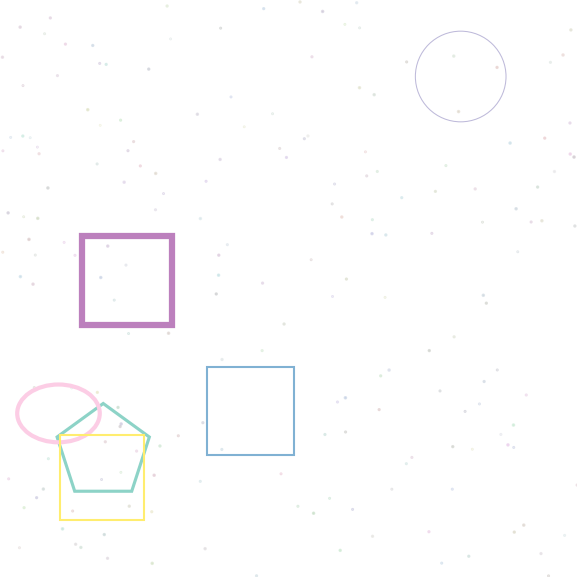[{"shape": "pentagon", "thickness": 1.5, "radius": 0.42, "center": [0.179, 0.216]}, {"shape": "circle", "thickness": 0.5, "radius": 0.39, "center": [0.798, 0.867]}, {"shape": "square", "thickness": 1, "radius": 0.38, "center": [0.434, 0.288]}, {"shape": "oval", "thickness": 2, "radius": 0.36, "center": [0.101, 0.283]}, {"shape": "square", "thickness": 3, "radius": 0.39, "center": [0.22, 0.513]}, {"shape": "square", "thickness": 1, "radius": 0.37, "center": [0.177, 0.172]}]